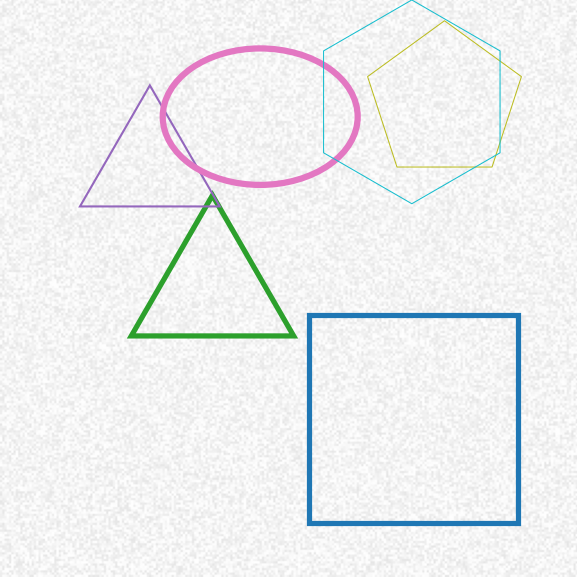[{"shape": "square", "thickness": 2.5, "radius": 0.9, "center": [0.716, 0.274]}, {"shape": "triangle", "thickness": 2.5, "radius": 0.81, "center": [0.368, 0.499]}, {"shape": "triangle", "thickness": 1, "radius": 0.7, "center": [0.259, 0.712]}, {"shape": "oval", "thickness": 3, "radius": 0.84, "center": [0.451, 0.797]}, {"shape": "pentagon", "thickness": 0.5, "radius": 0.7, "center": [0.77, 0.823]}, {"shape": "hexagon", "thickness": 0.5, "radius": 0.88, "center": [0.713, 0.823]}]